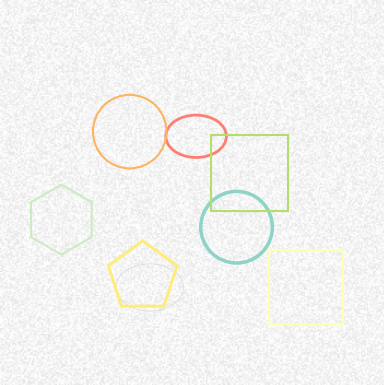[{"shape": "circle", "thickness": 2.5, "radius": 0.47, "center": [0.614, 0.41]}, {"shape": "square", "thickness": 1.5, "radius": 0.48, "center": [0.795, 0.254]}, {"shape": "oval", "thickness": 2, "radius": 0.39, "center": [0.509, 0.646]}, {"shape": "circle", "thickness": 1.5, "radius": 0.48, "center": [0.337, 0.658]}, {"shape": "square", "thickness": 1.5, "radius": 0.5, "center": [0.648, 0.551]}, {"shape": "oval", "thickness": 0.5, "radius": 0.44, "center": [0.389, 0.253]}, {"shape": "hexagon", "thickness": 1.5, "radius": 0.45, "center": [0.159, 0.43]}, {"shape": "pentagon", "thickness": 2, "radius": 0.47, "center": [0.371, 0.281]}]